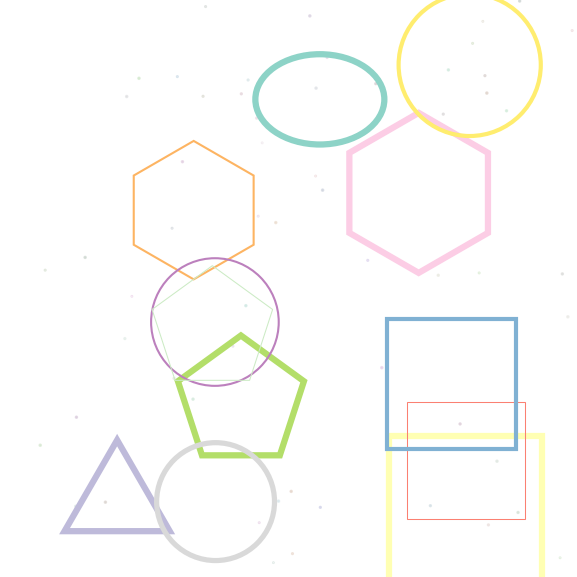[{"shape": "oval", "thickness": 3, "radius": 0.56, "center": [0.554, 0.827]}, {"shape": "square", "thickness": 3, "radius": 0.66, "center": [0.806, 0.111]}, {"shape": "triangle", "thickness": 3, "radius": 0.53, "center": [0.203, 0.132]}, {"shape": "square", "thickness": 0.5, "radius": 0.51, "center": [0.807, 0.202]}, {"shape": "square", "thickness": 2, "radius": 0.56, "center": [0.782, 0.335]}, {"shape": "hexagon", "thickness": 1, "radius": 0.6, "center": [0.335, 0.635]}, {"shape": "pentagon", "thickness": 3, "radius": 0.57, "center": [0.417, 0.304]}, {"shape": "hexagon", "thickness": 3, "radius": 0.69, "center": [0.725, 0.665]}, {"shape": "circle", "thickness": 2.5, "radius": 0.51, "center": [0.373, 0.131]}, {"shape": "circle", "thickness": 1, "radius": 0.55, "center": [0.372, 0.442]}, {"shape": "pentagon", "thickness": 0.5, "radius": 0.55, "center": [0.368, 0.429]}, {"shape": "circle", "thickness": 2, "radius": 0.62, "center": [0.813, 0.887]}]